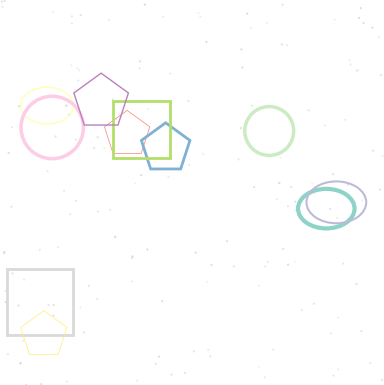[{"shape": "oval", "thickness": 3, "radius": 0.37, "center": [0.848, 0.458]}, {"shape": "oval", "thickness": 1, "radius": 0.34, "center": [0.122, 0.726]}, {"shape": "oval", "thickness": 1.5, "radius": 0.39, "center": [0.874, 0.474]}, {"shape": "pentagon", "thickness": 0.5, "radius": 0.31, "center": [0.33, 0.651]}, {"shape": "pentagon", "thickness": 2, "radius": 0.33, "center": [0.43, 0.615]}, {"shape": "square", "thickness": 2, "radius": 0.37, "center": [0.369, 0.664]}, {"shape": "circle", "thickness": 2.5, "radius": 0.41, "center": [0.136, 0.669]}, {"shape": "square", "thickness": 2, "radius": 0.43, "center": [0.104, 0.215]}, {"shape": "pentagon", "thickness": 1, "radius": 0.37, "center": [0.263, 0.736]}, {"shape": "circle", "thickness": 2.5, "radius": 0.32, "center": [0.699, 0.66]}, {"shape": "pentagon", "thickness": 0.5, "radius": 0.32, "center": [0.114, 0.13]}]